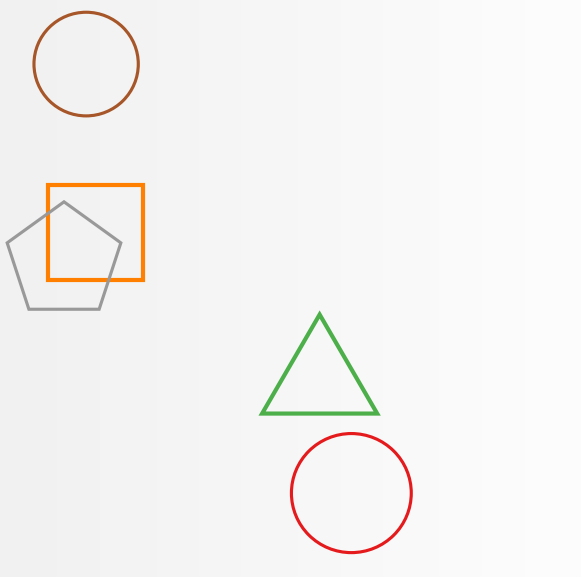[{"shape": "circle", "thickness": 1.5, "radius": 0.52, "center": [0.604, 0.145]}, {"shape": "triangle", "thickness": 2, "radius": 0.57, "center": [0.55, 0.34]}, {"shape": "square", "thickness": 2, "radius": 0.41, "center": [0.165, 0.597]}, {"shape": "circle", "thickness": 1.5, "radius": 0.45, "center": [0.148, 0.888]}, {"shape": "pentagon", "thickness": 1.5, "radius": 0.51, "center": [0.11, 0.547]}]